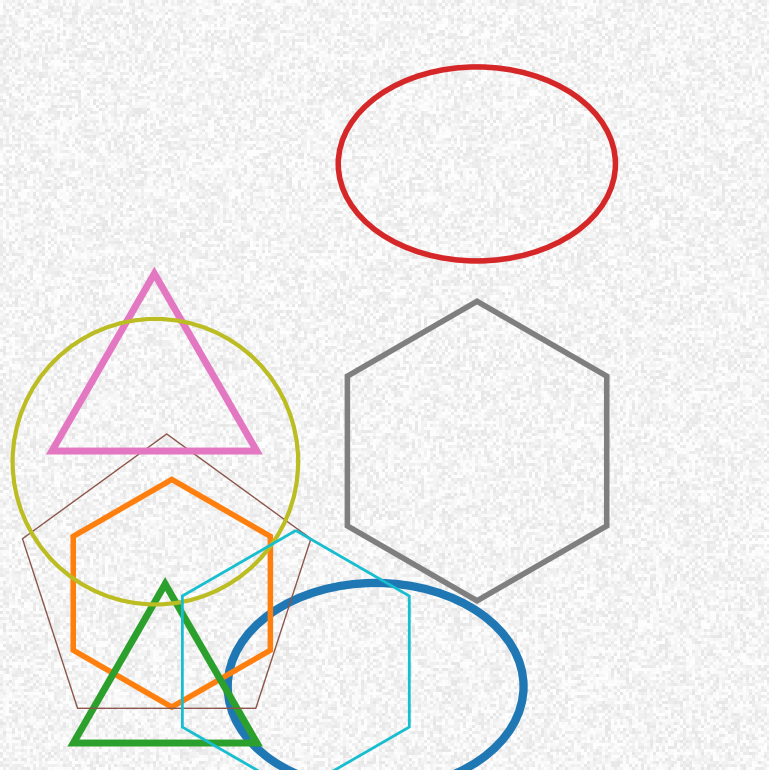[{"shape": "oval", "thickness": 3, "radius": 0.96, "center": [0.488, 0.108]}, {"shape": "hexagon", "thickness": 2, "radius": 0.74, "center": [0.223, 0.23]}, {"shape": "triangle", "thickness": 2.5, "radius": 0.69, "center": [0.214, 0.104]}, {"shape": "oval", "thickness": 2, "radius": 0.9, "center": [0.619, 0.787]}, {"shape": "pentagon", "thickness": 0.5, "radius": 0.98, "center": [0.216, 0.239]}, {"shape": "triangle", "thickness": 2.5, "radius": 0.77, "center": [0.2, 0.491]}, {"shape": "hexagon", "thickness": 2, "radius": 0.97, "center": [0.62, 0.414]}, {"shape": "circle", "thickness": 1.5, "radius": 0.93, "center": [0.202, 0.4]}, {"shape": "hexagon", "thickness": 1, "radius": 0.85, "center": [0.384, 0.141]}]